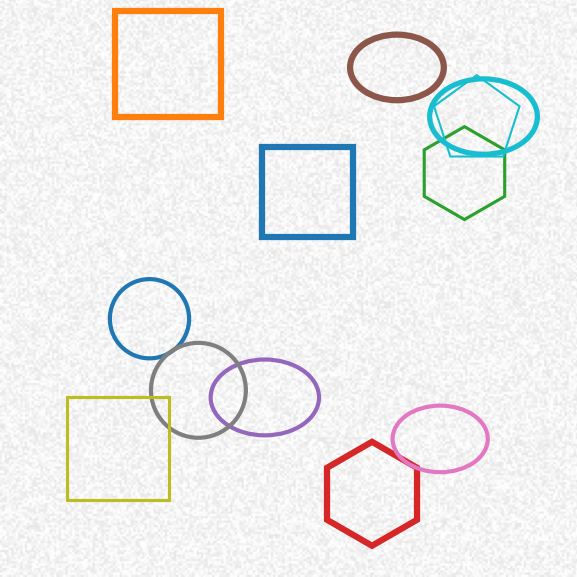[{"shape": "circle", "thickness": 2, "radius": 0.34, "center": [0.259, 0.447]}, {"shape": "square", "thickness": 3, "radius": 0.39, "center": [0.532, 0.667]}, {"shape": "square", "thickness": 3, "radius": 0.46, "center": [0.291, 0.889]}, {"shape": "hexagon", "thickness": 1.5, "radius": 0.4, "center": [0.804, 0.699]}, {"shape": "hexagon", "thickness": 3, "radius": 0.45, "center": [0.644, 0.144]}, {"shape": "oval", "thickness": 2, "radius": 0.47, "center": [0.459, 0.311]}, {"shape": "oval", "thickness": 3, "radius": 0.41, "center": [0.687, 0.882]}, {"shape": "oval", "thickness": 2, "radius": 0.41, "center": [0.762, 0.239]}, {"shape": "circle", "thickness": 2, "radius": 0.41, "center": [0.344, 0.323]}, {"shape": "square", "thickness": 1.5, "radius": 0.44, "center": [0.205, 0.222]}, {"shape": "oval", "thickness": 2.5, "radius": 0.47, "center": [0.837, 0.797]}, {"shape": "pentagon", "thickness": 1, "radius": 0.39, "center": [0.826, 0.791]}]